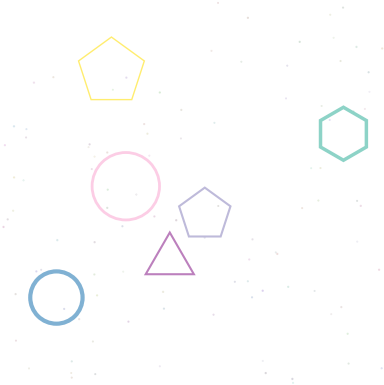[{"shape": "hexagon", "thickness": 2.5, "radius": 0.34, "center": [0.892, 0.653]}, {"shape": "pentagon", "thickness": 1.5, "radius": 0.35, "center": [0.532, 0.442]}, {"shape": "circle", "thickness": 3, "radius": 0.34, "center": [0.147, 0.227]}, {"shape": "circle", "thickness": 2, "radius": 0.44, "center": [0.327, 0.516]}, {"shape": "triangle", "thickness": 1.5, "radius": 0.36, "center": [0.441, 0.324]}, {"shape": "pentagon", "thickness": 1, "radius": 0.45, "center": [0.289, 0.814]}]